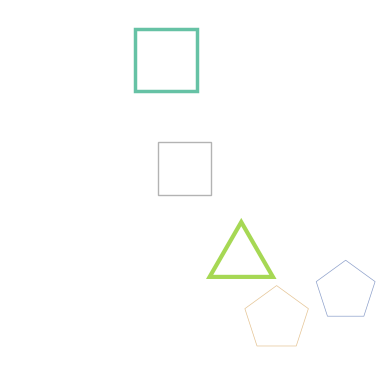[{"shape": "square", "thickness": 2.5, "radius": 0.41, "center": [0.431, 0.845]}, {"shape": "pentagon", "thickness": 0.5, "radius": 0.4, "center": [0.898, 0.244]}, {"shape": "triangle", "thickness": 3, "radius": 0.47, "center": [0.627, 0.328]}, {"shape": "pentagon", "thickness": 0.5, "radius": 0.43, "center": [0.718, 0.171]}, {"shape": "square", "thickness": 1, "radius": 0.34, "center": [0.479, 0.563]}]